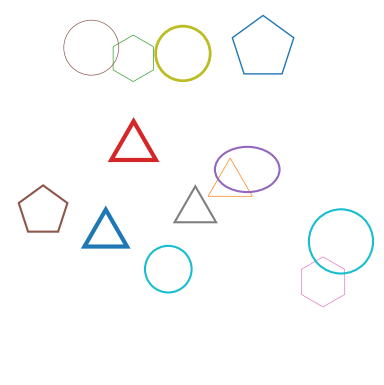[{"shape": "pentagon", "thickness": 1, "radius": 0.42, "center": [0.683, 0.876]}, {"shape": "triangle", "thickness": 3, "radius": 0.32, "center": [0.275, 0.392]}, {"shape": "triangle", "thickness": 0.5, "radius": 0.33, "center": [0.598, 0.523]}, {"shape": "hexagon", "thickness": 0.5, "radius": 0.3, "center": [0.346, 0.849]}, {"shape": "triangle", "thickness": 3, "radius": 0.34, "center": [0.347, 0.618]}, {"shape": "oval", "thickness": 1.5, "radius": 0.42, "center": [0.642, 0.56]}, {"shape": "pentagon", "thickness": 1.5, "radius": 0.33, "center": [0.112, 0.452]}, {"shape": "circle", "thickness": 0.5, "radius": 0.36, "center": [0.237, 0.876]}, {"shape": "hexagon", "thickness": 0.5, "radius": 0.33, "center": [0.839, 0.268]}, {"shape": "triangle", "thickness": 1.5, "radius": 0.31, "center": [0.507, 0.454]}, {"shape": "circle", "thickness": 2, "radius": 0.35, "center": [0.475, 0.861]}, {"shape": "circle", "thickness": 1.5, "radius": 0.42, "center": [0.886, 0.373]}, {"shape": "circle", "thickness": 1.5, "radius": 0.3, "center": [0.437, 0.301]}]